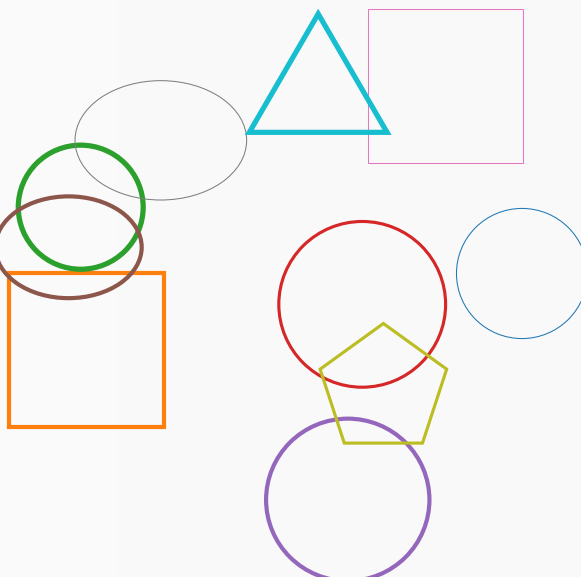[{"shape": "circle", "thickness": 0.5, "radius": 0.56, "center": [0.898, 0.526]}, {"shape": "square", "thickness": 2, "radius": 0.67, "center": [0.149, 0.392]}, {"shape": "circle", "thickness": 2.5, "radius": 0.54, "center": [0.139, 0.64]}, {"shape": "circle", "thickness": 1.5, "radius": 0.72, "center": [0.623, 0.472]}, {"shape": "circle", "thickness": 2, "radius": 0.7, "center": [0.598, 0.134]}, {"shape": "oval", "thickness": 2, "radius": 0.63, "center": [0.118, 0.571]}, {"shape": "square", "thickness": 0.5, "radius": 0.67, "center": [0.766, 0.85]}, {"shape": "oval", "thickness": 0.5, "radius": 0.74, "center": [0.277, 0.756]}, {"shape": "pentagon", "thickness": 1.5, "radius": 0.57, "center": [0.66, 0.324]}, {"shape": "triangle", "thickness": 2.5, "radius": 0.68, "center": [0.547, 0.838]}]